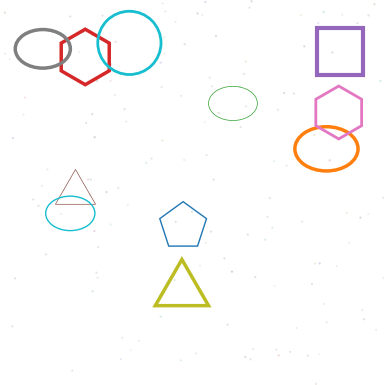[{"shape": "pentagon", "thickness": 1, "radius": 0.32, "center": [0.476, 0.412]}, {"shape": "oval", "thickness": 2.5, "radius": 0.41, "center": [0.848, 0.613]}, {"shape": "oval", "thickness": 0.5, "radius": 0.32, "center": [0.605, 0.731]}, {"shape": "hexagon", "thickness": 2.5, "radius": 0.36, "center": [0.221, 0.852]}, {"shape": "square", "thickness": 3, "radius": 0.3, "center": [0.884, 0.867]}, {"shape": "triangle", "thickness": 0.5, "radius": 0.3, "center": [0.196, 0.499]}, {"shape": "hexagon", "thickness": 2, "radius": 0.34, "center": [0.88, 0.708]}, {"shape": "oval", "thickness": 2.5, "radius": 0.36, "center": [0.111, 0.873]}, {"shape": "triangle", "thickness": 2.5, "radius": 0.4, "center": [0.472, 0.246]}, {"shape": "circle", "thickness": 2, "radius": 0.41, "center": [0.336, 0.889]}, {"shape": "oval", "thickness": 1, "radius": 0.32, "center": [0.183, 0.446]}]